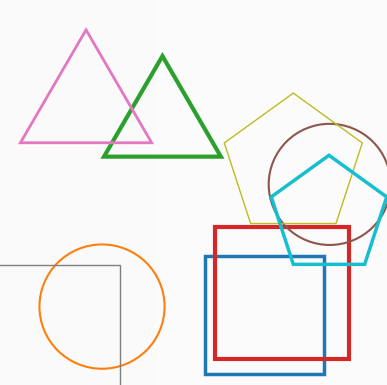[{"shape": "square", "thickness": 2.5, "radius": 0.77, "center": [0.683, 0.183]}, {"shape": "circle", "thickness": 1.5, "radius": 0.81, "center": [0.263, 0.204]}, {"shape": "triangle", "thickness": 3, "radius": 0.87, "center": [0.419, 0.68]}, {"shape": "square", "thickness": 3, "radius": 0.86, "center": [0.728, 0.239]}, {"shape": "circle", "thickness": 1.5, "radius": 0.79, "center": [0.851, 0.521]}, {"shape": "triangle", "thickness": 2, "radius": 0.98, "center": [0.222, 0.727]}, {"shape": "square", "thickness": 1, "radius": 0.84, "center": [0.143, 0.144]}, {"shape": "pentagon", "thickness": 1, "radius": 0.94, "center": [0.757, 0.571]}, {"shape": "pentagon", "thickness": 2.5, "radius": 0.78, "center": [0.849, 0.44]}]